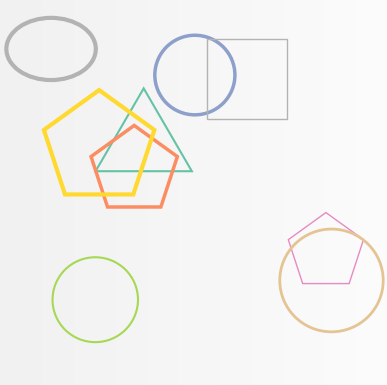[{"shape": "triangle", "thickness": 1.5, "radius": 0.72, "center": [0.371, 0.627]}, {"shape": "pentagon", "thickness": 2.5, "radius": 0.59, "center": [0.346, 0.557]}, {"shape": "circle", "thickness": 2.5, "radius": 0.52, "center": [0.503, 0.805]}, {"shape": "pentagon", "thickness": 1, "radius": 0.51, "center": [0.841, 0.346]}, {"shape": "circle", "thickness": 1.5, "radius": 0.55, "center": [0.246, 0.222]}, {"shape": "pentagon", "thickness": 3, "radius": 0.75, "center": [0.256, 0.616]}, {"shape": "circle", "thickness": 2, "radius": 0.67, "center": [0.855, 0.272]}, {"shape": "square", "thickness": 1, "radius": 0.51, "center": [0.638, 0.795]}, {"shape": "oval", "thickness": 3, "radius": 0.58, "center": [0.132, 0.873]}]